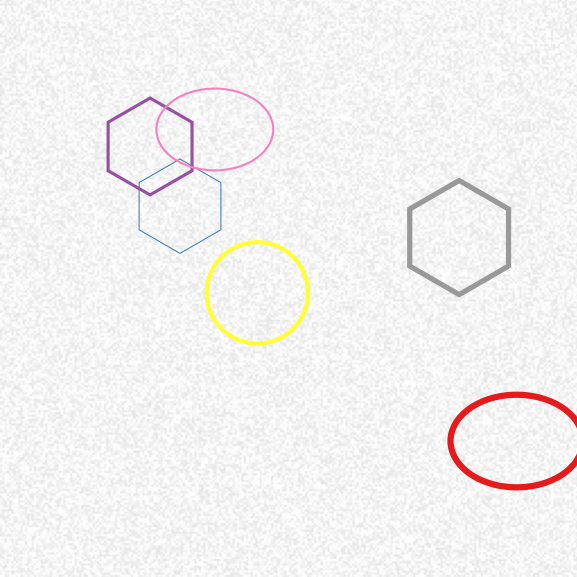[{"shape": "oval", "thickness": 3, "radius": 0.57, "center": [0.895, 0.235]}, {"shape": "hexagon", "thickness": 0.5, "radius": 0.41, "center": [0.312, 0.642]}, {"shape": "hexagon", "thickness": 1.5, "radius": 0.42, "center": [0.26, 0.745]}, {"shape": "circle", "thickness": 2, "radius": 0.44, "center": [0.446, 0.492]}, {"shape": "oval", "thickness": 1, "radius": 0.51, "center": [0.372, 0.775]}, {"shape": "hexagon", "thickness": 2.5, "radius": 0.49, "center": [0.795, 0.588]}]